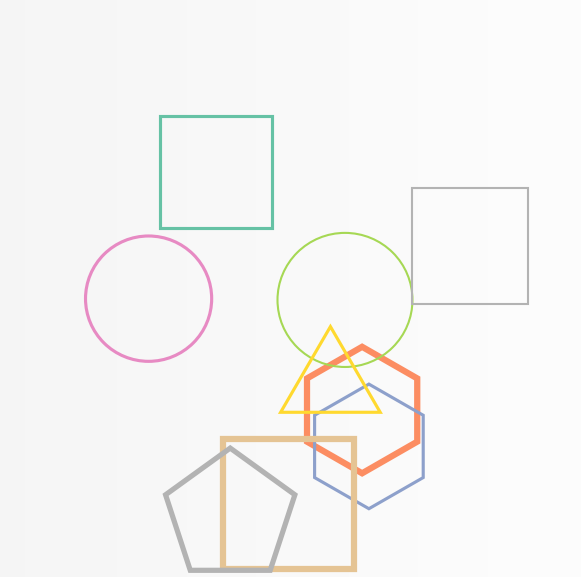[{"shape": "square", "thickness": 1.5, "radius": 0.48, "center": [0.371, 0.701]}, {"shape": "hexagon", "thickness": 3, "radius": 0.55, "center": [0.623, 0.289]}, {"shape": "hexagon", "thickness": 1.5, "radius": 0.54, "center": [0.635, 0.226]}, {"shape": "circle", "thickness": 1.5, "radius": 0.54, "center": [0.256, 0.482]}, {"shape": "circle", "thickness": 1, "radius": 0.58, "center": [0.594, 0.48]}, {"shape": "triangle", "thickness": 1.5, "radius": 0.49, "center": [0.568, 0.335]}, {"shape": "square", "thickness": 3, "radius": 0.56, "center": [0.497, 0.126]}, {"shape": "square", "thickness": 1, "radius": 0.5, "center": [0.808, 0.574]}, {"shape": "pentagon", "thickness": 2.5, "radius": 0.58, "center": [0.396, 0.106]}]